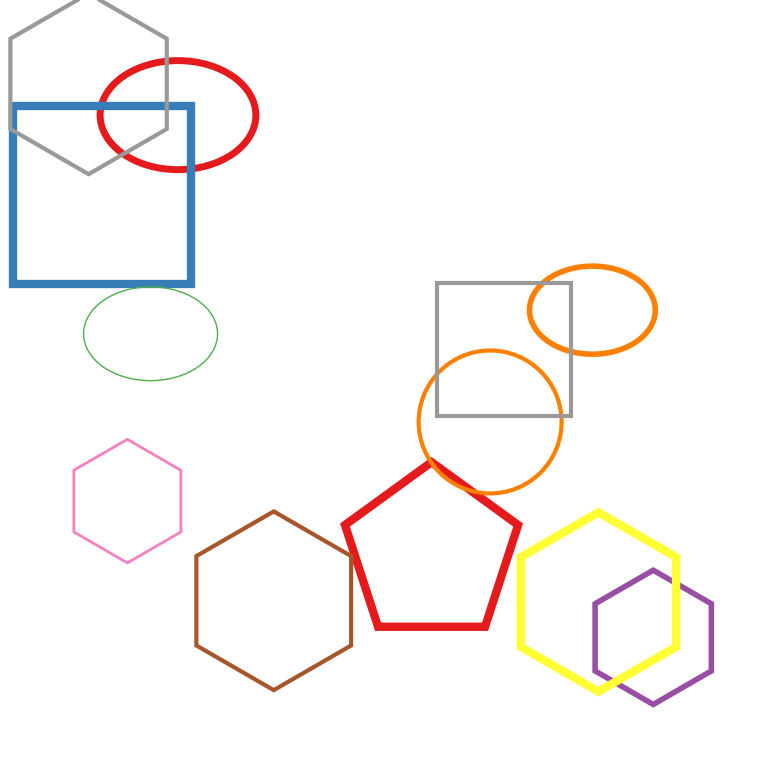[{"shape": "pentagon", "thickness": 3, "radius": 0.59, "center": [0.56, 0.282]}, {"shape": "oval", "thickness": 2.5, "radius": 0.51, "center": [0.231, 0.85]}, {"shape": "square", "thickness": 3, "radius": 0.58, "center": [0.132, 0.747]}, {"shape": "oval", "thickness": 0.5, "radius": 0.43, "center": [0.196, 0.567]}, {"shape": "hexagon", "thickness": 2, "radius": 0.44, "center": [0.848, 0.172]}, {"shape": "oval", "thickness": 2, "radius": 0.41, "center": [0.769, 0.597]}, {"shape": "circle", "thickness": 1.5, "radius": 0.46, "center": [0.637, 0.452]}, {"shape": "hexagon", "thickness": 3, "radius": 0.58, "center": [0.777, 0.218]}, {"shape": "hexagon", "thickness": 1.5, "radius": 0.58, "center": [0.356, 0.22]}, {"shape": "hexagon", "thickness": 1, "radius": 0.4, "center": [0.165, 0.349]}, {"shape": "square", "thickness": 1.5, "radius": 0.43, "center": [0.655, 0.546]}, {"shape": "hexagon", "thickness": 1.5, "radius": 0.59, "center": [0.115, 0.891]}]